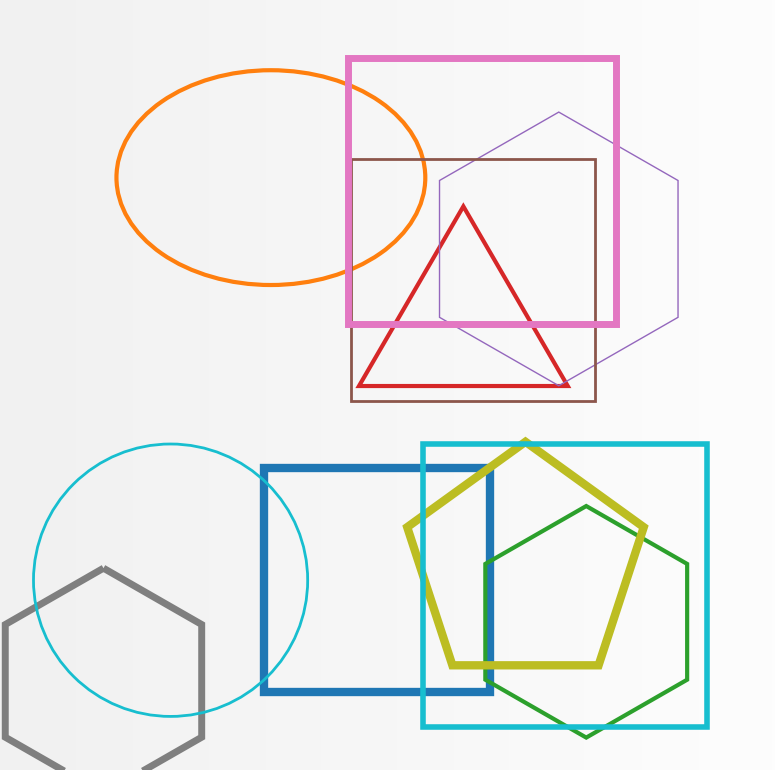[{"shape": "square", "thickness": 3, "radius": 0.73, "center": [0.486, 0.247]}, {"shape": "oval", "thickness": 1.5, "radius": 1.0, "center": [0.35, 0.769]}, {"shape": "hexagon", "thickness": 1.5, "radius": 0.75, "center": [0.756, 0.192]}, {"shape": "triangle", "thickness": 1.5, "radius": 0.78, "center": [0.598, 0.576]}, {"shape": "hexagon", "thickness": 0.5, "radius": 0.89, "center": [0.721, 0.677]}, {"shape": "square", "thickness": 1, "radius": 0.79, "center": [0.611, 0.637]}, {"shape": "square", "thickness": 2.5, "radius": 0.86, "center": [0.621, 0.752]}, {"shape": "hexagon", "thickness": 2.5, "radius": 0.73, "center": [0.134, 0.116]}, {"shape": "pentagon", "thickness": 3, "radius": 0.8, "center": [0.678, 0.266]}, {"shape": "circle", "thickness": 1, "radius": 0.88, "center": [0.22, 0.246]}, {"shape": "square", "thickness": 2, "radius": 0.92, "center": [0.729, 0.24]}]